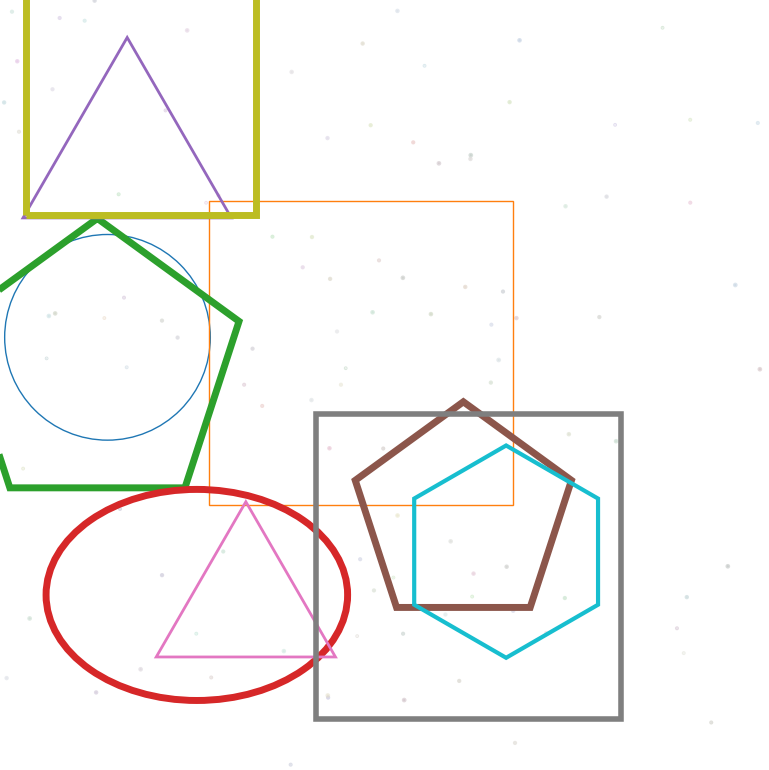[{"shape": "circle", "thickness": 0.5, "radius": 0.67, "center": [0.14, 0.562]}, {"shape": "square", "thickness": 0.5, "radius": 0.99, "center": [0.469, 0.542]}, {"shape": "pentagon", "thickness": 2.5, "radius": 0.97, "center": [0.126, 0.523]}, {"shape": "oval", "thickness": 2.5, "radius": 0.98, "center": [0.256, 0.227]}, {"shape": "triangle", "thickness": 1, "radius": 0.78, "center": [0.165, 0.795]}, {"shape": "pentagon", "thickness": 2.5, "radius": 0.74, "center": [0.602, 0.331]}, {"shape": "triangle", "thickness": 1, "radius": 0.67, "center": [0.319, 0.214]}, {"shape": "square", "thickness": 2, "radius": 0.99, "center": [0.609, 0.264]}, {"shape": "square", "thickness": 2.5, "radius": 0.75, "center": [0.183, 0.87]}, {"shape": "hexagon", "thickness": 1.5, "radius": 0.69, "center": [0.657, 0.284]}]